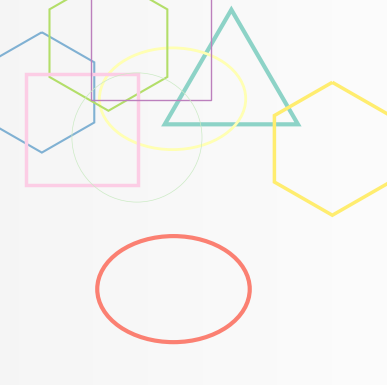[{"shape": "triangle", "thickness": 3, "radius": 0.99, "center": [0.597, 0.776]}, {"shape": "oval", "thickness": 2, "radius": 0.94, "center": [0.445, 0.743]}, {"shape": "oval", "thickness": 3, "radius": 0.98, "center": [0.448, 0.249]}, {"shape": "hexagon", "thickness": 1.5, "radius": 0.78, "center": [0.108, 0.76]}, {"shape": "hexagon", "thickness": 1.5, "radius": 0.88, "center": [0.28, 0.888]}, {"shape": "square", "thickness": 2.5, "radius": 0.72, "center": [0.211, 0.663]}, {"shape": "square", "thickness": 1, "radius": 0.77, "center": [0.39, 0.895]}, {"shape": "circle", "thickness": 0.5, "radius": 0.84, "center": [0.353, 0.643]}, {"shape": "hexagon", "thickness": 2.5, "radius": 0.86, "center": [0.858, 0.614]}]